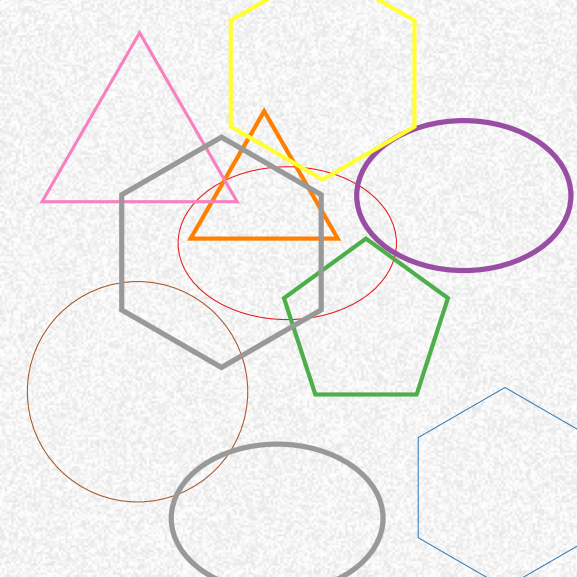[{"shape": "oval", "thickness": 0.5, "radius": 0.95, "center": [0.497, 0.578]}, {"shape": "hexagon", "thickness": 0.5, "radius": 0.87, "center": [0.874, 0.155]}, {"shape": "pentagon", "thickness": 2, "radius": 0.75, "center": [0.634, 0.437]}, {"shape": "oval", "thickness": 2.5, "radius": 0.93, "center": [0.803, 0.66]}, {"shape": "triangle", "thickness": 2, "radius": 0.74, "center": [0.457, 0.66]}, {"shape": "hexagon", "thickness": 2, "radius": 0.92, "center": [0.559, 0.872]}, {"shape": "circle", "thickness": 0.5, "radius": 0.95, "center": [0.238, 0.321]}, {"shape": "triangle", "thickness": 1.5, "radius": 0.98, "center": [0.242, 0.747]}, {"shape": "hexagon", "thickness": 2.5, "radius": 1.0, "center": [0.383, 0.562]}, {"shape": "oval", "thickness": 2.5, "radius": 0.92, "center": [0.48, 0.102]}]